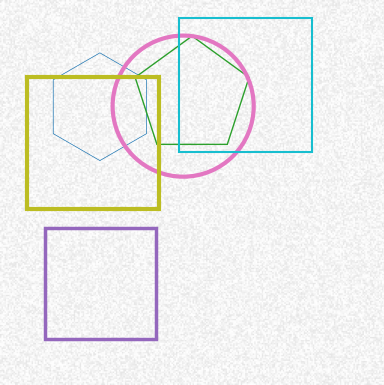[{"shape": "hexagon", "thickness": 0.5, "radius": 0.7, "center": [0.259, 0.723]}, {"shape": "pentagon", "thickness": 1, "radius": 0.78, "center": [0.499, 0.751]}, {"shape": "square", "thickness": 2.5, "radius": 0.72, "center": [0.261, 0.264]}, {"shape": "circle", "thickness": 3, "radius": 0.92, "center": [0.476, 0.724]}, {"shape": "square", "thickness": 3, "radius": 0.86, "center": [0.242, 0.629]}, {"shape": "square", "thickness": 1.5, "radius": 0.87, "center": [0.637, 0.78]}]